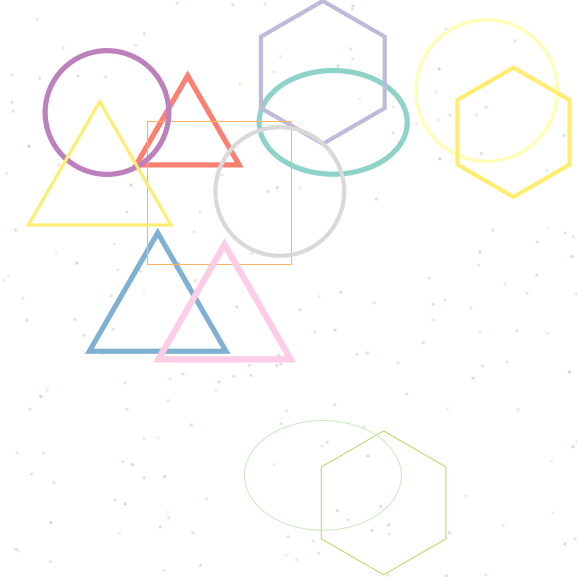[{"shape": "oval", "thickness": 2.5, "radius": 0.64, "center": [0.577, 0.787]}, {"shape": "circle", "thickness": 1.5, "radius": 0.61, "center": [0.843, 0.842]}, {"shape": "hexagon", "thickness": 2, "radius": 0.62, "center": [0.559, 0.874]}, {"shape": "triangle", "thickness": 2.5, "radius": 0.52, "center": [0.325, 0.765]}, {"shape": "triangle", "thickness": 2.5, "radius": 0.68, "center": [0.273, 0.459]}, {"shape": "square", "thickness": 0.5, "radius": 0.62, "center": [0.379, 0.666]}, {"shape": "hexagon", "thickness": 0.5, "radius": 0.62, "center": [0.664, 0.128]}, {"shape": "triangle", "thickness": 3, "radius": 0.66, "center": [0.389, 0.443]}, {"shape": "circle", "thickness": 2, "radius": 0.56, "center": [0.485, 0.668]}, {"shape": "circle", "thickness": 2.5, "radius": 0.54, "center": [0.185, 0.804]}, {"shape": "oval", "thickness": 0.5, "radius": 0.68, "center": [0.559, 0.176]}, {"shape": "hexagon", "thickness": 2, "radius": 0.56, "center": [0.889, 0.77]}, {"shape": "triangle", "thickness": 1.5, "radius": 0.71, "center": [0.173, 0.681]}]